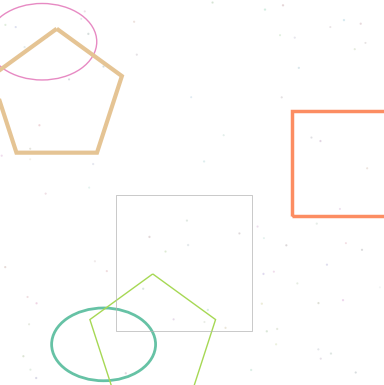[{"shape": "oval", "thickness": 2, "radius": 0.68, "center": [0.269, 0.106]}, {"shape": "square", "thickness": 2.5, "radius": 0.68, "center": [0.893, 0.575]}, {"shape": "oval", "thickness": 1, "radius": 0.71, "center": [0.109, 0.892]}, {"shape": "pentagon", "thickness": 1, "radius": 0.86, "center": [0.397, 0.117]}, {"shape": "pentagon", "thickness": 3, "radius": 0.89, "center": [0.147, 0.747]}, {"shape": "square", "thickness": 0.5, "radius": 0.89, "center": [0.478, 0.316]}]